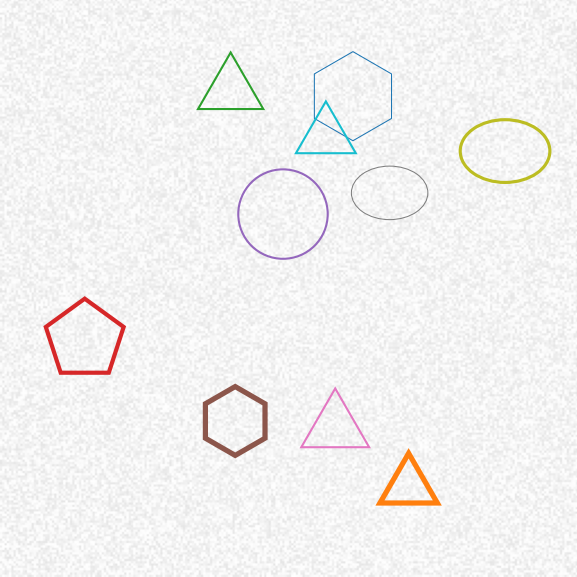[{"shape": "hexagon", "thickness": 0.5, "radius": 0.39, "center": [0.611, 0.833]}, {"shape": "triangle", "thickness": 2.5, "radius": 0.29, "center": [0.708, 0.157]}, {"shape": "triangle", "thickness": 1, "radius": 0.33, "center": [0.399, 0.843]}, {"shape": "pentagon", "thickness": 2, "radius": 0.35, "center": [0.147, 0.411]}, {"shape": "circle", "thickness": 1, "radius": 0.39, "center": [0.49, 0.628]}, {"shape": "hexagon", "thickness": 2.5, "radius": 0.3, "center": [0.407, 0.27]}, {"shape": "triangle", "thickness": 1, "radius": 0.34, "center": [0.58, 0.259]}, {"shape": "oval", "thickness": 0.5, "radius": 0.33, "center": [0.675, 0.665]}, {"shape": "oval", "thickness": 1.5, "radius": 0.39, "center": [0.875, 0.738]}, {"shape": "triangle", "thickness": 1, "radius": 0.3, "center": [0.564, 0.764]}]